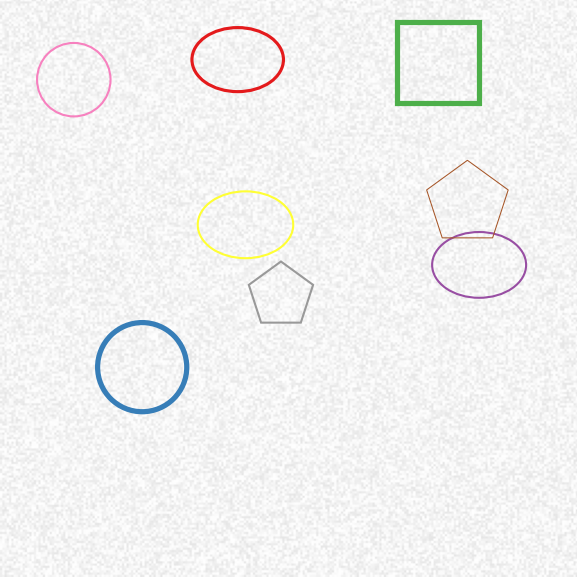[{"shape": "oval", "thickness": 1.5, "radius": 0.4, "center": [0.412, 0.896]}, {"shape": "circle", "thickness": 2.5, "radius": 0.39, "center": [0.246, 0.363]}, {"shape": "square", "thickness": 2.5, "radius": 0.35, "center": [0.759, 0.891]}, {"shape": "oval", "thickness": 1, "radius": 0.41, "center": [0.83, 0.54]}, {"shape": "oval", "thickness": 1, "radius": 0.41, "center": [0.425, 0.61]}, {"shape": "pentagon", "thickness": 0.5, "radius": 0.37, "center": [0.809, 0.647]}, {"shape": "circle", "thickness": 1, "radius": 0.32, "center": [0.128, 0.861]}, {"shape": "pentagon", "thickness": 1, "radius": 0.29, "center": [0.486, 0.488]}]